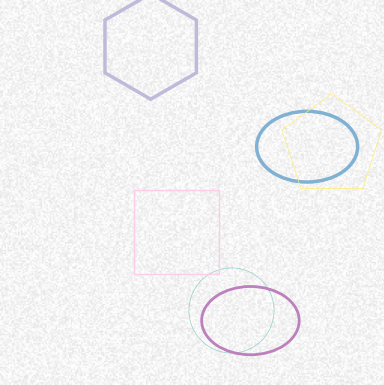[{"shape": "circle", "thickness": 0.5, "radius": 0.55, "center": [0.601, 0.194]}, {"shape": "hexagon", "thickness": 2.5, "radius": 0.69, "center": [0.391, 0.879]}, {"shape": "oval", "thickness": 2.5, "radius": 0.66, "center": [0.798, 0.619]}, {"shape": "square", "thickness": 1, "radius": 0.55, "center": [0.459, 0.397]}, {"shape": "oval", "thickness": 2, "radius": 0.63, "center": [0.65, 0.167]}, {"shape": "pentagon", "thickness": 0.5, "radius": 0.68, "center": [0.862, 0.62]}]